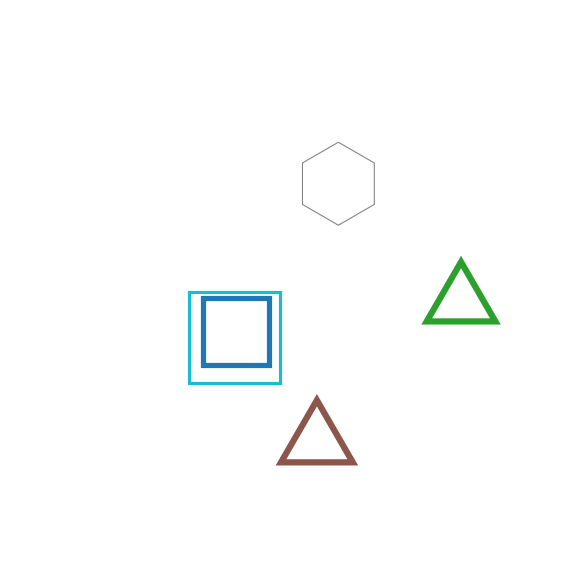[{"shape": "square", "thickness": 2.5, "radius": 0.29, "center": [0.409, 0.425]}, {"shape": "triangle", "thickness": 3, "radius": 0.34, "center": [0.798, 0.477]}, {"shape": "triangle", "thickness": 3, "radius": 0.36, "center": [0.549, 0.234]}, {"shape": "hexagon", "thickness": 0.5, "radius": 0.36, "center": [0.586, 0.681]}, {"shape": "square", "thickness": 1.5, "radius": 0.39, "center": [0.406, 0.415]}]